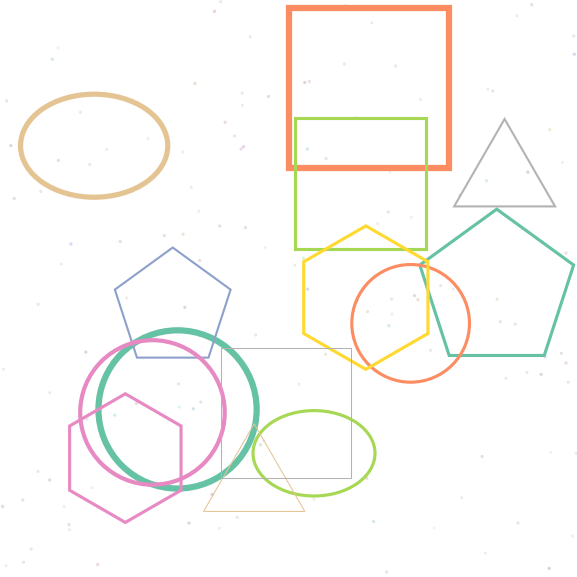[{"shape": "pentagon", "thickness": 1.5, "radius": 0.7, "center": [0.86, 0.497]}, {"shape": "circle", "thickness": 3, "radius": 0.68, "center": [0.307, 0.29]}, {"shape": "circle", "thickness": 1.5, "radius": 0.51, "center": [0.711, 0.439]}, {"shape": "square", "thickness": 3, "radius": 0.69, "center": [0.639, 0.847]}, {"shape": "pentagon", "thickness": 1, "radius": 0.53, "center": [0.299, 0.465]}, {"shape": "hexagon", "thickness": 1.5, "radius": 0.56, "center": [0.217, 0.206]}, {"shape": "circle", "thickness": 2, "radius": 0.63, "center": [0.264, 0.285]}, {"shape": "square", "thickness": 1.5, "radius": 0.57, "center": [0.625, 0.681]}, {"shape": "oval", "thickness": 1.5, "radius": 0.53, "center": [0.544, 0.214]}, {"shape": "hexagon", "thickness": 1.5, "radius": 0.62, "center": [0.633, 0.484]}, {"shape": "oval", "thickness": 2.5, "radius": 0.64, "center": [0.163, 0.747]}, {"shape": "triangle", "thickness": 0.5, "radius": 0.51, "center": [0.44, 0.164]}, {"shape": "square", "thickness": 0.5, "radius": 0.56, "center": [0.496, 0.284]}, {"shape": "triangle", "thickness": 1, "radius": 0.5, "center": [0.874, 0.692]}]